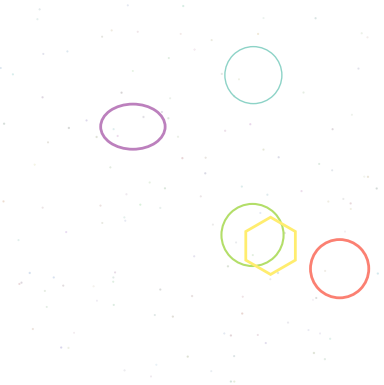[{"shape": "circle", "thickness": 1, "radius": 0.37, "center": [0.658, 0.805]}, {"shape": "circle", "thickness": 2, "radius": 0.38, "center": [0.882, 0.302]}, {"shape": "circle", "thickness": 1.5, "radius": 0.4, "center": [0.656, 0.39]}, {"shape": "oval", "thickness": 2, "radius": 0.42, "center": [0.345, 0.671]}, {"shape": "hexagon", "thickness": 2, "radius": 0.37, "center": [0.703, 0.361]}]